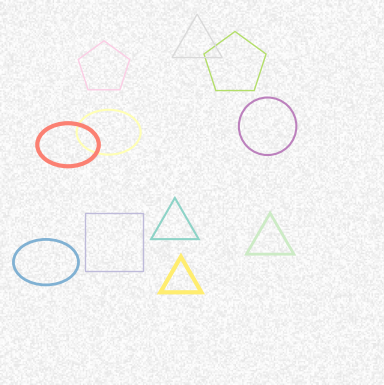[{"shape": "triangle", "thickness": 1.5, "radius": 0.36, "center": [0.454, 0.415]}, {"shape": "oval", "thickness": 1.5, "radius": 0.42, "center": [0.282, 0.657]}, {"shape": "square", "thickness": 1, "radius": 0.37, "center": [0.296, 0.371]}, {"shape": "oval", "thickness": 3, "radius": 0.4, "center": [0.177, 0.624]}, {"shape": "oval", "thickness": 2, "radius": 0.42, "center": [0.119, 0.319]}, {"shape": "pentagon", "thickness": 1, "radius": 0.42, "center": [0.61, 0.833]}, {"shape": "pentagon", "thickness": 1, "radius": 0.35, "center": [0.27, 0.824]}, {"shape": "triangle", "thickness": 1, "radius": 0.38, "center": [0.512, 0.888]}, {"shape": "circle", "thickness": 1.5, "radius": 0.37, "center": [0.695, 0.672]}, {"shape": "triangle", "thickness": 2, "radius": 0.36, "center": [0.702, 0.375]}, {"shape": "triangle", "thickness": 3, "radius": 0.31, "center": [0.47, 0.272]}]